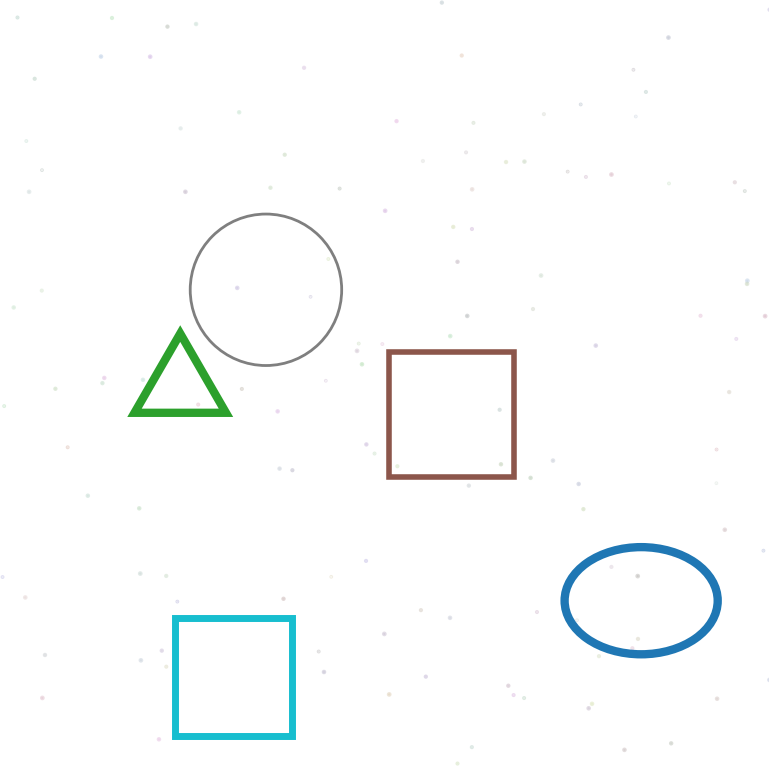[{"shape": "oval", "thickness": 3, "radius": 0.5, "center": [0.833, 0.22]}, {"shape": "triangle", "thickness": 3, "radius": 0.34, "center": [0.234, 0.498]}, {"shape": "square", "thickness": 2, "radius": 0.41, "center": [0.586, 0.462]}, {"shape": "circle", "thickness": 1, "radius": 0.49, "center": [0.345, 0.624]}, {"shape": "square", "thickness": 2.5, "radius": 0.38, "center": [0.303, 0.121]}]